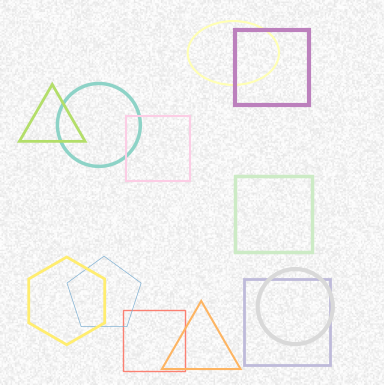[{"shape": "circle", "thickness": 2.5, "radius": 0.54, "center": [0.257, 0.675]}, {"shape": "oval", "thickness": 1.5, "radius": 0.59, "center": [0.606, 0.862]}, {"shape": "square", "thickness": 2, "radius": 0.56, "center": [0.745, 0.164]}, {"shape": "square", "thickness": 1, "radius": 0.4, "center": [0.399, 0.116]}, {"shape": "pentagon", "thickness": 0.5, "radius": 0.51, "center": [0.27, 0.233]}, {"shape": "triangle", "thickness": 1.5, "radius": 0.59, "center": [0.523, 0.1]}, {"shape": "triangle", "thickness": 2, "radius": 0.49, "center": [0.136, 0.682]}, {"shape": "square", "thickness": 1.5, "radius": 0.42, "center": [0.41, 0.614]}, {"shape": "circle", "thickness": 3, "radius": 0.49, "center": [0.767, 0.204]}, {"shape": "square", "thickness": 3, "radius": 0.49, "center": [0.707, 0.824]}, {"shape": "square", "thickness": 2.5, "radius": 0.5, "center": [0.71, 0.443]}, {"shape": "hexagon", "thickness": 2, "radius": 0.57, "center": [0.173, 0.219]}]